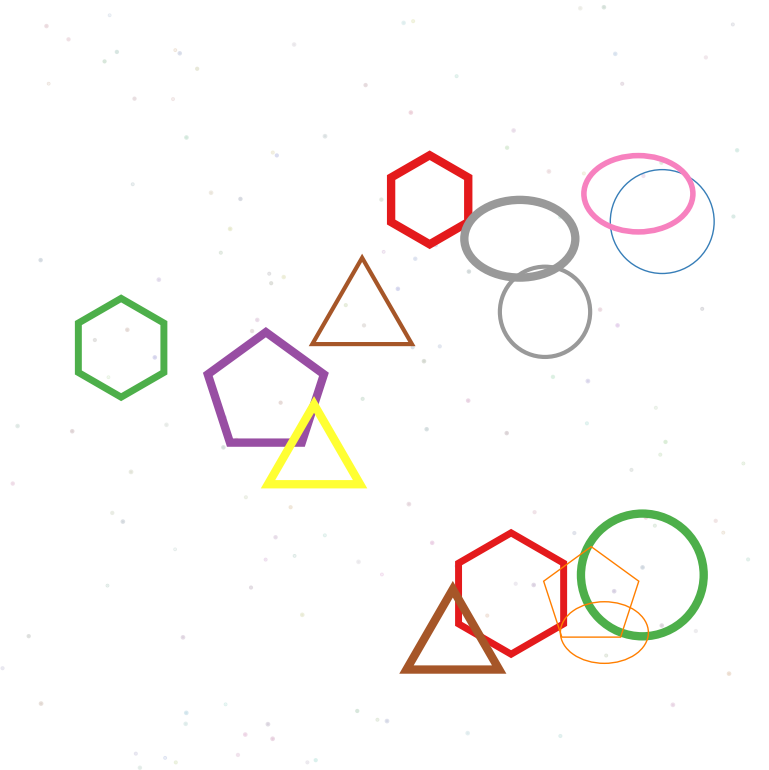[{"shape": "hexagon", "thickness": 2.5, "radius": 0.39, "center": [0.664, 0.229]}, {"shape": "hexagon", "thickness": 3, "radius": 0.29, "center": [0.558, 0.741]}, {"shape": "circle", "thickness": 0.5, "radius": 0.34, "center": [0.86, 0.712]}, {"shape": "circle", "thickness": 3, "radius": 0.4, "center": [0.834, 0.253]}, {"shape": "hexagon", "thickness": 2.5, "radius": 0.32, "center": [0.157, 0.548]}, {"shape": "pentagon", "thickness": 3, "radius": 0.4, "center": [0.345, 0.489]}, {"shape": "oval", "thickness": 0.5, "radius": 0.29, "center": [0.785, 0.179]}, {"shape": "pentagon", "thickness": 0.5, "radius": 0.32, "center": [0.768, 0.225]}, {"shape": "triangle", "thickness": 3, "radius": 0.35, "center": [0.408, 0.406]}, {"shape": "triangle", "thickness": 3, "radius": 0.35, "center": [0.588, 0.165]}, {"shape": "triangle", "thickness": 1.5, "radius": 0.37, "center": [0.47, 0.59]}, {"shape": "oval", "thickness": 2, "radius": 0.35, "center": [0.829, 0.748]}, {"shape": "oval", "thickness": 3, "radius": 0.36, "center": [0.675, 0.69]}, {"shape": "circle", "thickness": 1.5, "radius": 0.29, "center": [0.708, 0.595]}]